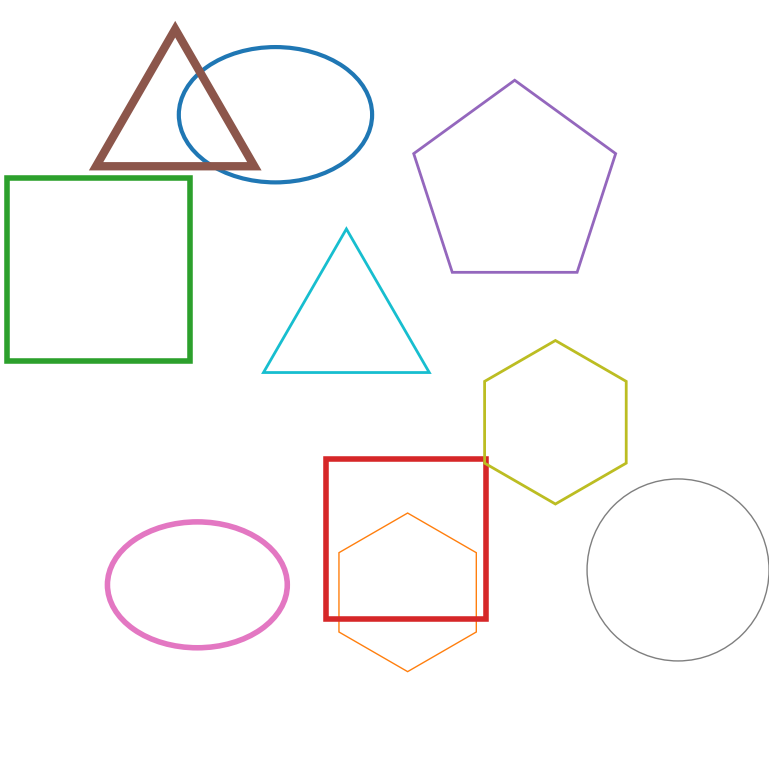[{"shape": "oval", "thickness": 1.5, "radius": 0.63, "center": [0.358, 0.851]}, {"shape": "hexagon", "thickness": 0.5, "radius": 0.51, "center": [0.529, 0.231]}, {"shape": "square", "thickness": 2, "radius": 0.59, "center": [0.128, 0.65]}, {"shape": "square", "thickness": 2, "radius": 0.52, "center": [0.527, 0.3]}, {"shape": "pentagon", "thickness": 1, "radius": 0.69, "center": [0.668, 0.758]}, {"shape": "triangle", "thickness": 3, "radius": 0.59, "center": [0.228, 0.843]}, {"shape": "oval", "thickness": 2, "radius": 0.58, "center": [0.256, 0.24]}, {"shape": "circle", "thickness": 0.5, "radius": 0.59, "center": [0.881, 0.26]}, {"shape": "hexagon", "thickness": 1, "radius": 0.53, "center": [0.721, 0.452]}, {"shape": "triangle", "thickness": 1, "radius": 0.62, "center": [0.45, 0.578]}]